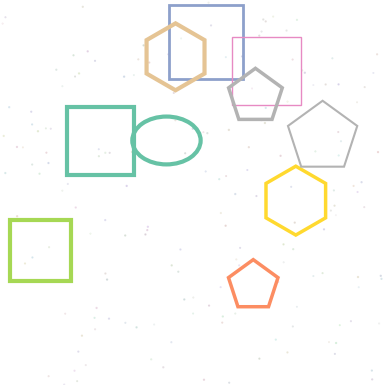[{"shape": "oval", "thickness": 3, "radius": 0.44, "center": [0.432, 0.635]}, {"shape": "square", "thickness": 3, "radius": 0.44, "center": [0.261, 0.633]}, {"shape": "pentagon", "thickness": 2.5, "radius": 0.34, "center": [0.658, 0.258]}, {"shape": "square", "thickness": 2, "radius": 0.48, "center": [0.536, 0.891]}, {"shape": "square", "thickness": 1, "radius": 0.45, "center": [0.692, 0.815]}, {"shape": "square", "thickness": 3, "radius": 0.4, "center": [0.106, 0.349]}, {"shape": "hexagon", "thickness": 2.5, "radius": 0.45, "center": [0.768, 0.479]}, {"shape": "hexagon", "thickness": 3, "radius": 0.43, "center": [0.456, 0.852]}, {"shape": "pentagon", "thickness": 2.5, "radius": 0.37, "center": [0.663, 0.749]}, {"shape": "pentagon", "thickness": 1.5, "radius": 0.47, "center": [0.838, 0.644]}]